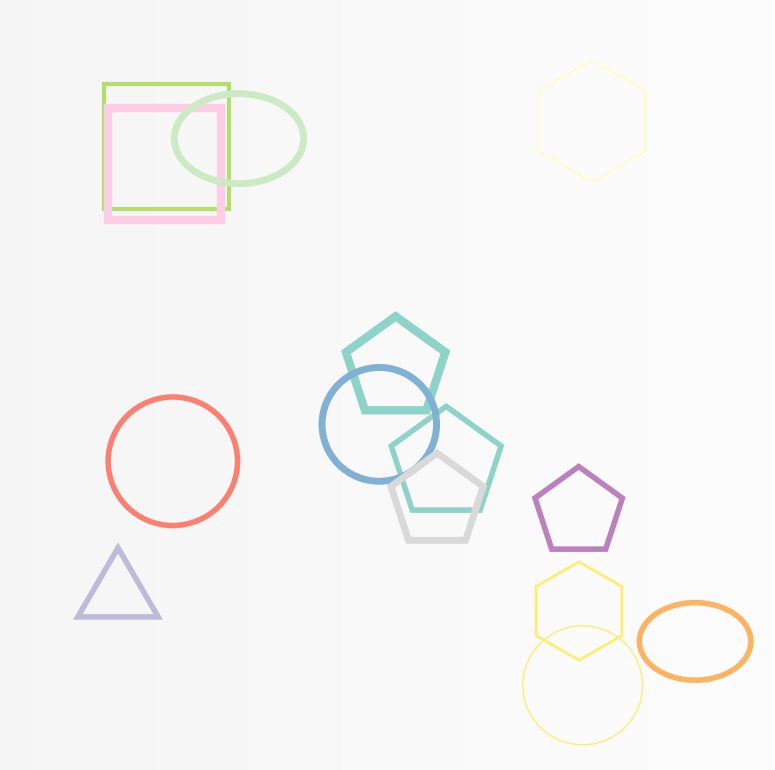[{"shape": "pentagon", "thickness": 2, "radius": 0.37, "center": [0.576, 0.398]}, {"shape": "pentagon", "thickness": 3, "radius": 0.34, "center": [0.511, 0.522]}, {"shape": "hexagon", "thickness": 0.5, "radius": 0.4, "center": [0.764, 0.843]}, {"shape": "triangle", "thickness": 2, "radius": 0.3, "center": [0.152, 0.229]}, {"shape": "circle", "thickness": 2, "radius": 0.42, "center": [0.223, 0.401]}, {"shape": "circle", "thickness": 2.5, "radius": 0.37, "center": [0.489, 0.449]}, {"shape": "oval", "thickness": 2, "radius": 0.36, "center": [0.897, 0.167]}, {"shape": "square", "thickness": 1.5, "radius": 0.4, "center": [0.215, 0.809]}, {"shape": "square", "thickness": 3, "radius": 0.36, "center": [0.212, 0.787]}, {"shape": "pentagon", "thickness": 2.5, "radius": 0.31, "center": [0.564, 0.349]}, {"shape": "pentagon", "thickness": 2, "radius": 0.3, "center": [0.747, 0.335]}, {"shape": "oval", "thickness": 2.5, "radius": 0.42, "center": [0.308, 0.82]}, {"shape": "hexagon", "thickness": 1, "radius": 0.32, "center": [0.747, 0.207]}, {"shape": "circle", "thickness": 0.5, "radius": 0.39, "center": [0.752, 0.11]}]